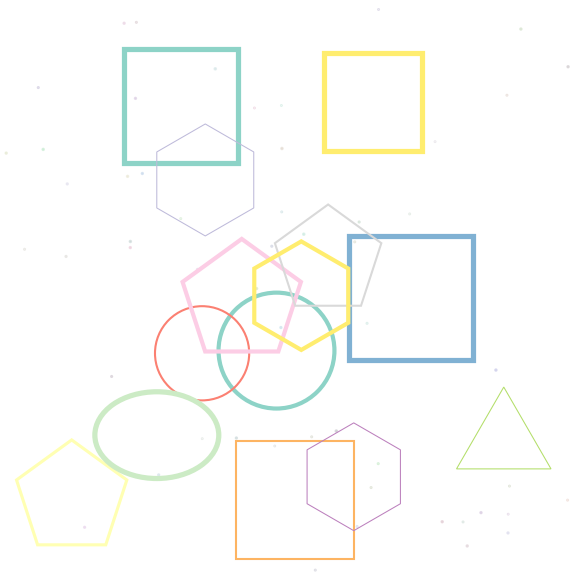[{"shape": "circle", "thickness": 2, "radius": 0.5, "center": [0.479, 0.392]}, {"shape": "square", "thickness": 2.5, "radius": 0.49, "center": [0.313, 0.816]}, {"shape": "pentagon", "thickness": 1.5, "radius": 0.5, "center": [0.124, 0.137]}, {"shape": "hexagon", "thickness": 0.5, "radius": 0.48, "center": [0.355, 0.688]}, {"shape": "circle", "thickness": 1, "radius": 0.41, "center": [0.35, 0.387]}, {"shape": "square", "thickness": 2.5, "radius": 0.54, "center": [0.711, 0.484]}, {"shape": "square", "thickness": 1, "radius": 0.51, "center": [0.511, 0.134]}, {"shape": "triangle", "thickness": 0.5, "radius": 0.47, "center": [0.872, 0.234]}, {"shape": "pentagon", "thickness": 2, "radius": 0.54, "center": [0.419, 0.478]}, {"shape": "pentagon", "thickness": 1, "radius": 0.48, "center": [0.568, 0.548]}, {"shape": "hexagon", "thickness": 0.5, "radius": 0.47, "center": [0.613, 0.174]}, {"shape": "oval", "thickness": 2.5, "radius": 0.54, "center": [0.272, 0.246]}, {"shape": "hexagon", "thickness": 2, "radius": 0.47, "center": [0.522, 0.487]}, {"shape": "square", "thickness": 2.5, "radius": 0.43, "center": [0.646, 0.823]}]